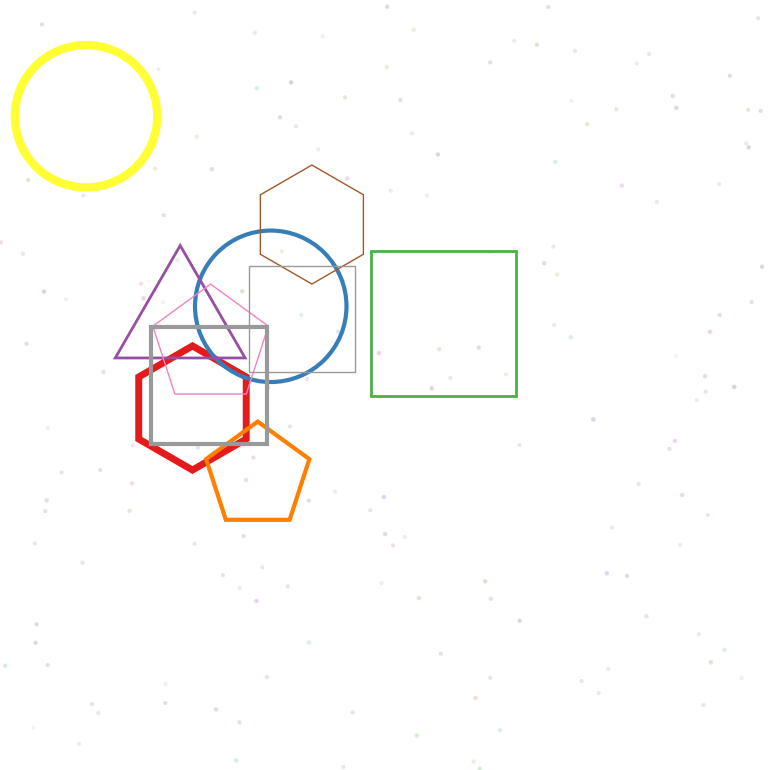[{"shape": "hexagon", "thickness": 2.5, "radius": 0.4, "center": [0.25, 0.47]}, {"shape": "circle", "thickness": 1.5, "radius": 0.49, "center": [0.352, 0.602]}, {"shape": "square", "thickness": 1, "radius": 0.47, "center": [0.576, 0.58]}, {"shape": "triangle", "thickness": 1, "radius": 0.49, "center": [0.234, 0.584]}, {"shape": "pentagon", "thickness": 1.5, "radius": 0.35, "center": [0.335, 0.382]}, {"shape": "circle", "thickness": 3, "radius": 0.46, "center": [0.112, 0.849]}, {"shape": "hexagon", "thickness": 0.5, "radius": 0.39, "center": [0.405, 0.708]}, {"shape": "pentagon", "thickness": 0.5, "radius": 0.39, "center": [0.273, 0.552]}, {"shape": "square", "thickness": 1.5, "radius": 0.38, "center": [0.272, 0.499]}, {"shape": "square", "thickness": 0.5, "radius": 0.34, "center": [0.392, 0.586]}]